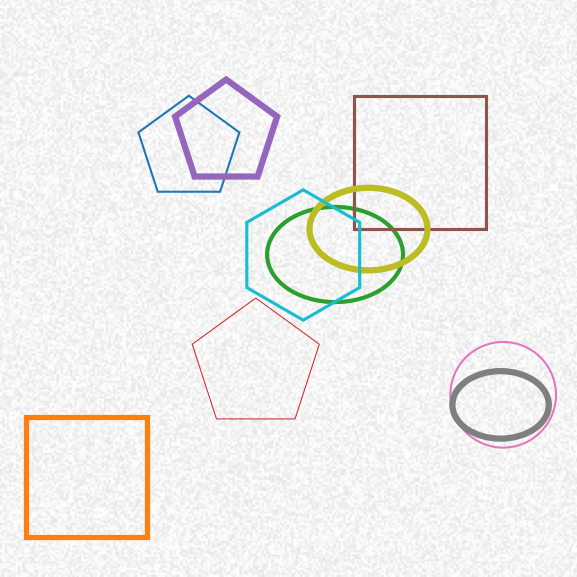[{"shape": "pentagon", "thickness": 1, "radius": 0.46, "center": [0.327, 0.741]}, {"shape": "square", "thickness": 2.5, "radius": 0.52, "center": [0.15, 0.174]}, {"shape": "oval", "thickness": 2, "radius": 0.59, "center": [0.58, 0.558]}, {"shape": "pentagon", "thickness": 0.5, "radius": 0.58, "center": [0.443, 0.367]}, {"shape": "pentagon", "thickness": 3, "radius": 0.46, "center": [0.392, 0.769]}, {"shape": "square", "thickness": 1.5, "radius": 0.57, "center": [0.727, 0.718]}, {"shape": "circle", "thickness": 1, "radius": 0.46, "center": [0.871, 0.316]}, {"shape": "oval", "thickness": 3, "radius": 0.42, "center": [0.867, 0.298]}, {"shape": "oval", "thickness": 3, "radius": 0.51, "center": [0.638, 0.602]}, {"shape": "hexagon", "thickness": 1.5, "radius": 0.56, "center": [0.525, 0.558]}]